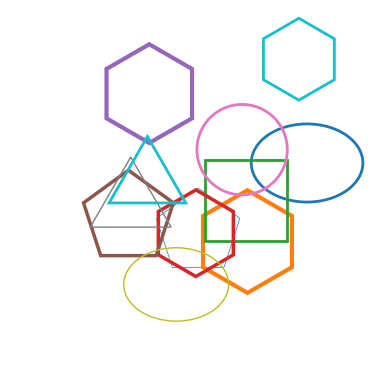[{"shape": "pentagon", "thickness": 0.5, "radius": 0.57, "center": [0.515, 0.398]}, {"shape": "oval", "thickness": 2, "radius": 0.72, "center": [0.798, 0.577]}, {"shape": "hexagon", "thickness": 3, "radius": 0.67, "center": [0.643, 0.373]}, {"shape": "square", "thickness": 2, "radius": 0.53, "center": [0.639, 0.479]}, {"shape": "hexagon", "thickness": 2.5, "radius": 0.56, "center": [0.509, 0.394]}, {"shape": "hexagon", "thickness": 3, "radius": 0.64, "center": [0.388, 0.757]}, {"shape": "pentagon", "thickness": 2.5, "radius": 0.61, "center": [0.334, 0.435]}, {"shape": "circle", "thickness": 2, "radius": 0.59, "center": [0.629, 0.611]}, {"shape": "triangle", "thickness": 1, "radius": 0.61, "center": [0.339, 0.471]}, {"shape": "oval", "thickness": 1, "radius": 0.68, "center": [0.458, 0.261]}, {"shape": "hexagon", "thickness": 2, "radius": 0.53, "center": [0.776, 0.846]}, {"shape": "triangle", "thickness": 2, "radius": 0.58, "center": [0.383, 0.53]}]